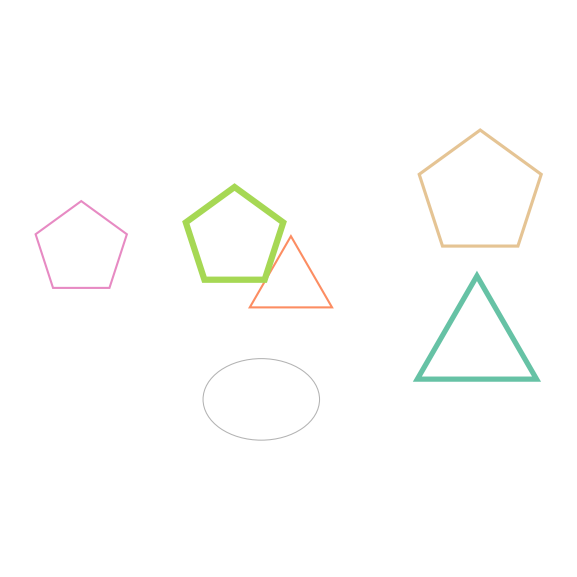[{"shape": "triangle", "thickness": 2.5, "radius": 0.6, "center": [0.826, 0.402]}, {"shape": "triangle", "thickness": 1, "radius": 0.41, "center": [0.504, 0.508]}, {"shape": "pentagon", "thickness": 1, "radius": 0.42, "center": [0.141, 0.568]}, {"shape": "pentagon", "thickness": 3, "radius": 0.44, "center": [0.406, 0.587]}, {"shape": "pentagon", "thickness": 1.5, "radius": 0.56, "center": [0.832, 0.663]}, {"shape": "oval", "thickness": 0.5, "radius": 0.5, "center": [0.452, 0.308]}]